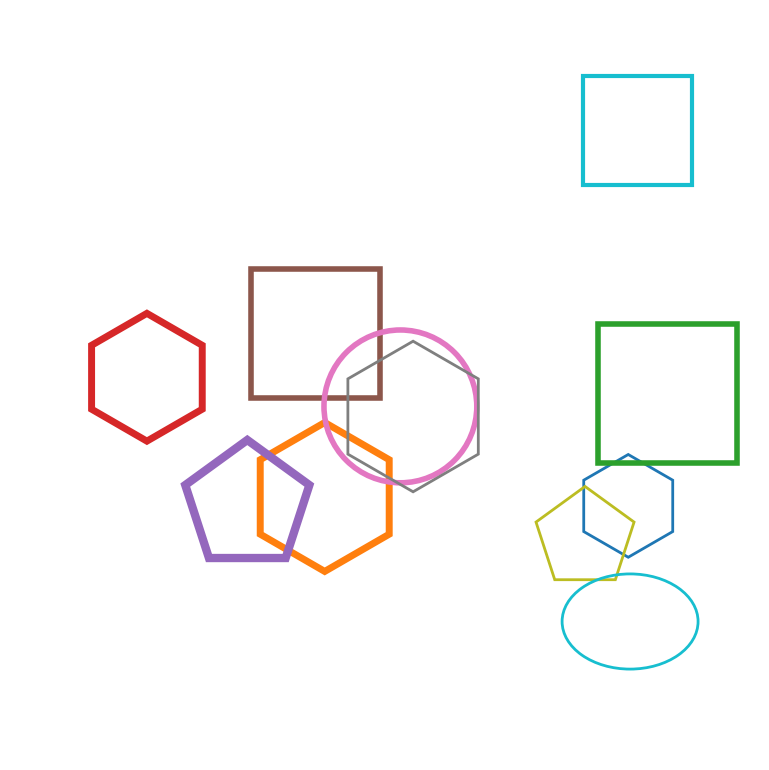[{"shape": "hexagon", "thickness": 1, "radius": 0.33, "center": [0.816, 0.343]}, {"shape": "hexagon", "thickness": 2.5, "radius": 0.48, "center": [0.422, 0.355]}, {"shape": "square", "thickness": 2, "radius": 0.45, "center": [0.867, 0.489]}, {"shape": "hexagon", "thickness": 2.5, "radius": 0.41, "center": [0.191, 0.51]}, {"shape": "pentagon", "thickness": 3, "radius": 0.42, "center": [0.321, 0.344]}, {"shape": "square", "thickness": 2, "radius": 0.42, "center": [0.41, 0.567]}, {"shape": "circle", "thickness": 2, "radius": 0.5, "center": [0.52, 0.472]}, {"shape": "hexagon", "thickness": 1, "radius": 0.49, "center": [0.536, 0.459]}, {"shape": "pentagon", "thickness": 1, "radius": 0.33, "center": [0.76, 0.301]}, {"shape": "square", "thickness": 1.5, "radius": 0.35, "center": [0.828, 0.83]}, {"shape": "oval", "thickness": 1, "radius": 0.44, "center": [0.818, 0.193]}]